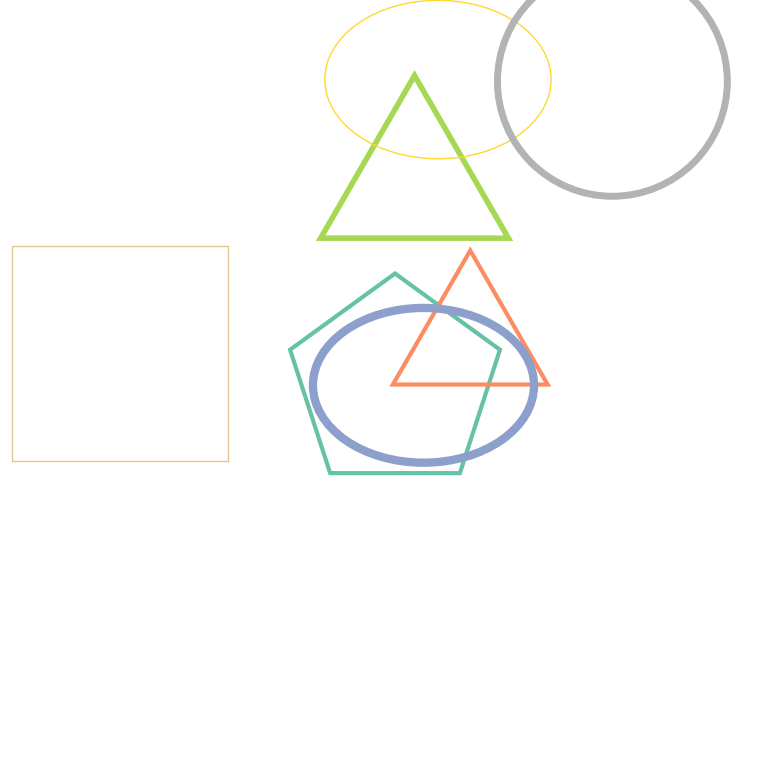[{"shape": "pentagon", "thickness": 1.5, "radius": 0.72, "center": [0.513, 0.502]}, {"shape": "triangle", "thickness": 1.5, "radius": 0.58, "center": [0.611, 0.559]}, {"shape": "oval", "thickness": 3, "radius": 0.72, "center": [0.55, 0.5]}, {"shape": "triangle", "thickness": 2, "radius": 0.7, "center": [0.538, 0.761]}, {"shape": "oval", "thickness": 0.5, "radius": 0.73, "center": [0.569, 0.897]}, {"shape": "square", "thickness": 0.5, "radius": 0.7, "center": [0.156, 0.541]}, {"shape": "circle", "thickness": 2.5, "radius": 0.75, "center": [0.795, 0.894]}]